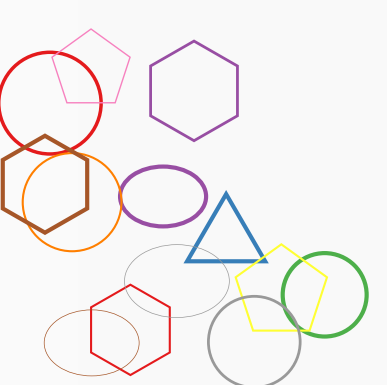[{"shape": "circle", "thickness": 2.5, "radius": 0.66, "center": [0.129, 0.732]}, {"shape": "hexagon", "thickness": 1.5, "radius": 0.59, "center": [0.337, 0.143]}, {"shape": "triangle", "thickness": 3, "radius": 0.58, "center": [0.584, 0.379]}, {"shape": "circle", "thickness": 3, "radius": 0.54, "center": [0.838, 0.234]}, {"shape": "hexagon", "thickness": 2, "radius": 0.65, "center": [0.501, 0.764]}, {"shape": "oval", "thickness": 3, "radius": 0.56, "center": [0.421, 0.49]}, {"shape": "circle", "thickness": 1.5, "radius": 0.64, "center": [0.186, 0.475]}, {"shape": "pentagon", "thickness": 1.5, "radius": 0.62, "center": [0.726, 0.242]}, {"shape": "hexagon", "thickness": 3, "radius": 0.63, "center": [0.116, 0.521]}, {"shape": "oval", "thickness": 0.5, "radius": 0.61, "center": [0.237, 0.109]}, {"shape": "pentagon", "thickness": 1, "radius": 0.53, "center": [0.235, 0.819]}, {"shape": "circle", "thickness": 2, "radius": 0.59, "center": [0.656, 0.112]}, {"shape": "oval", "thickness": 0.5, "radius": 0.68, "center": [0.457, 0.27]}]